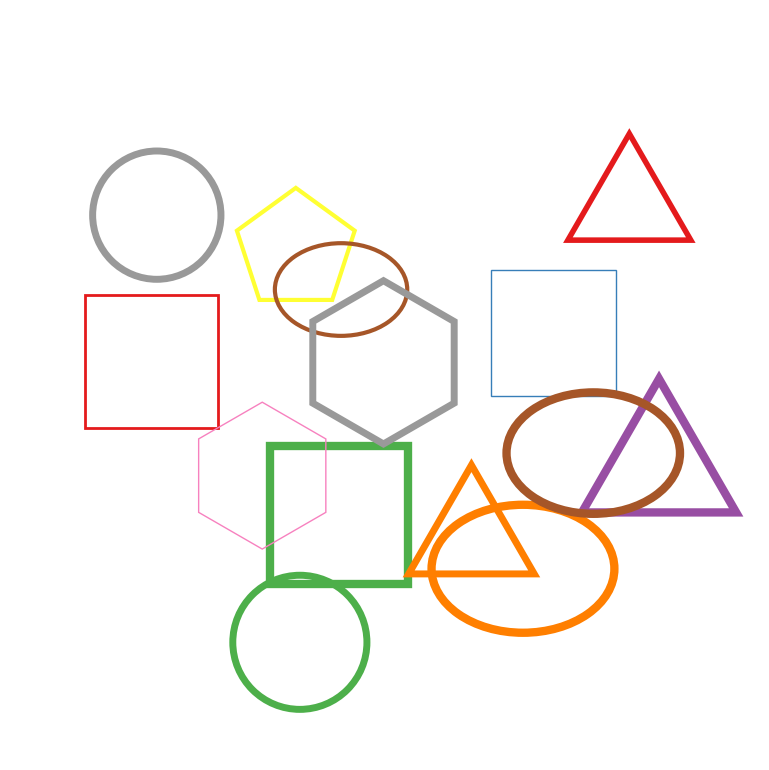[{"shape": "triangle", "thickness": 2, "radius": 0.46, "center": [0.817, 0.734]}, {"shape": "square", "thickness": 1, "radius": 0.43, "center": [0.197, 0.531]}, {"shape": "square", "thickness": 0.5, "radius": 0.41, "center": [0.719, 0.568]}, {"shape": "circle", "thickness": 2.5, "radius": 0.44, "center": [0.389, 0.166]}, {"shape": "square", "thickness": 3, "radius": 0.45, "center": [0.441, 0.331]}, {"shape": "triangle", "thickness": 3, "radius": 0.58, "center": [0.856, 0.392]}, {"shape": "oval", "thickness": 3, "radius": 0.59, "center": [0.679, 0.261]}, {"shape": "triangle", "thickness": 2.5, "radius": 0.47, "center": [0.612, 0.302]}, {"shape": "pentagon", "thickness": 1.5, "radius": 0.4, "center": [0.384, 0.676]}, {"shape": "oval", "thickness": 3, "radius": 0.56, "center": [0.77, 0.412]}, {"shape": "oval", "thickness": 1.5, "radius": 0.43, "center": [0.443, 0.624]}, {"shape": "hexagon", "thickness": 0.5, "radius": 0.48, "center": [0.341, 0.382]}, {"shape": "circle", "thickness": 2.5, "radius": 0.42, "center": [0.204, 0.721]}, {"shape": "hexagon", "thickness": 2.5, "radius": 0.53, "center": [0.498, 0.529]}]